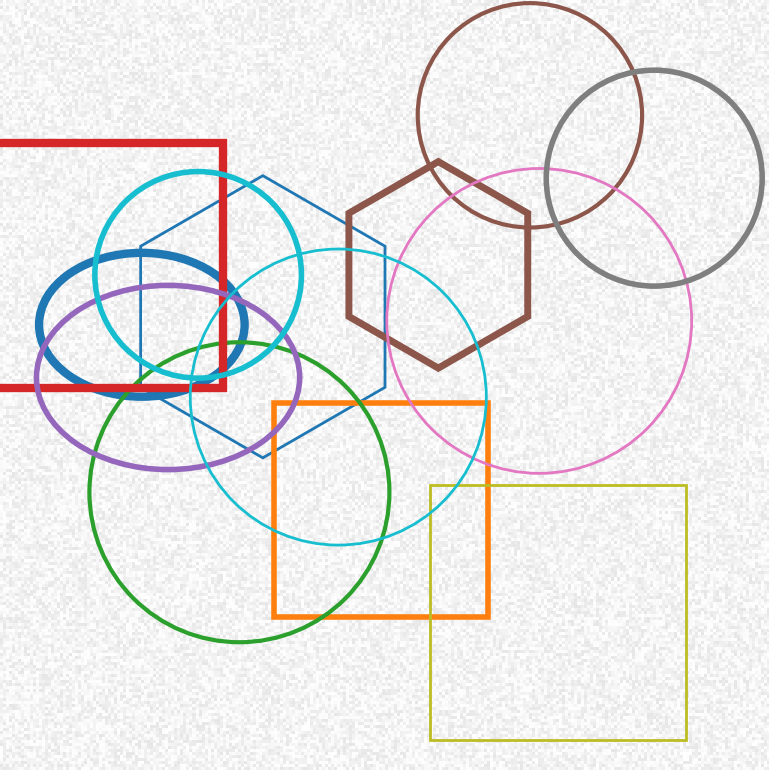[{"shape": "hexagon", "thickness": 1, "radius": 0.92, "center": [0.341, 0.589]}, {"shape": "oval", "thickness": 3, "radius": 0.67, "center": [0.184, 0.578]}, {"shape": "square", "thickness": 2, "radius": 0.7, "center": [0.495, 0.338]}, {"shape": "circle", "thickness": 1.5, "radius": 0.97, "center": [0.311, 0.361]}, {"shape": "square", "thickness": 3, "radius": 0.8, "center": [0.131, 0.655]}, {"shape": "oval", "thickness": 2, "radius": 0.85, "center": [0.218, 0.51]}, {"shape": "circle", "thickness": 1.5, "radius": 0.73, "center": [0.688, 0.85]}, {"shape": "hexagon", "thickness": 2.5, "radius": 0.67, "center": [0.569, 0.656]}, {"shape": "circle", "thickness": 1, "radius": 0.99, "center": [0.7, 0.583]}, {"shape": "circle", "thickness": 2, "radius": 0.7, "center": [0.85, 0.769]}, {"shape": "square", "thickness": 1, "radius": 0.83, "center": [0.725, 0.205]}, {"shape": "circle", "thickness": 1, "radius": 0.96, "center": [0.439, 0.484]}, {"shape": "circle", "thickness": 2, "radius": 0.67, "center": [0.257, 0.643]}]